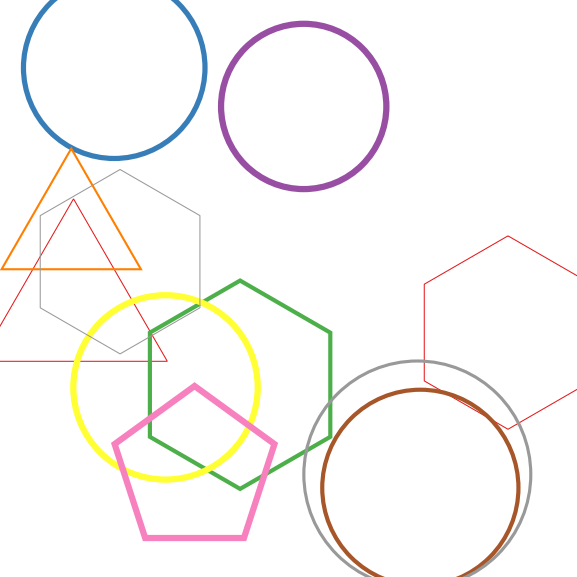[{"shape": "triangle", "thickness": 0.5, "radius": 0.94, "center": [0.127, 0.467]}, {"shape": "hexagon", "thickness": 0.5, "radius": 0.84, "center": [0.88, 0.423]}, {"shape": "circle", "thickness": 2.5, "radius": 0.79, "center": [0.198, 0.882]}, {"shape": "hexagon", "thickness": 2, "radius": 0.9, "center": [0.416, 0.333]}, {"shape": "circle", "thickness": 3, "radius": 0.72, "center": [0.526, 0.815]}, {"shape": "triangle", "thickness": 1, "radius": 0.7, "center": [0.123, 0.603]}, {"shape": "circle", "thickness": 3, "radius": 0.8, "center": [0.287, 0.328]}, {"shape": "circle", "thickness": 2, "radius": 0.85, "center": [0.728, 0.154]}, {"shape": "pentagon", "thickness": 3, "radius": 0.73, "center": [0.337, 0.185]}, {"shape": "hexagon", "thickness": 0.5, "radius": 0.8, "center": [0.208, 0.546]}, {"shape": "circle", "thickness": 1.5, "radius": 0.98, "center": [0.723, 0.178]}]